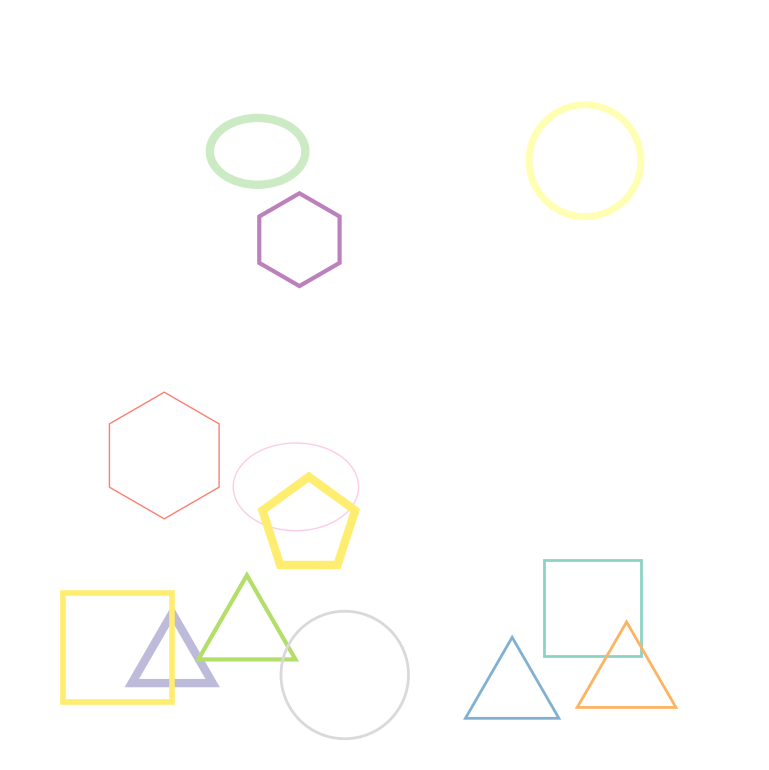[{"shape": "square", "thickness": 1, "radius": 0.31, "center": [0.769, 0.211]}, {"shape": "circle", "thickness": 2.5, "radius": 0.36, "center": [0.76, 0.791]}, {"shape": "triangle", "thickness": 3, "radius": 0.3, "center": [0.224, 0.143]}, {"shape": "hexagon", "thickness": 0.5, "radius": 0.41, "center": [0.213, 0.408]}, {"shape": "triangle", "thickness": 1, "radius": 0.35, "center": [0.665, 0.102]}, {"shape": "triangle", "thickness": 1, "radius": 0.37, "center": [0.814, 0.118]}, {"shape": "triangle", "thickness": 1.5, "radius": 0.36, "center": [0.321, 0.18]}, {"shape": "oval", "thickness": 0.5, "radius": 0.41, "center": [0.384, 0.368]}, {"shape": "circle", "thickness": 1, "radius": 0.41, "center": [0.448, 0.123]}, {"shape": "hexagon", "thickness": 1.5, "radius": 0.3, "center": [0.389, 0.689]}, {"shape": "oval", "thickness": 3, "radius": 0.31, "center": [0.335, 0.803]}, {"shape": "square", "thickness": 2, "radius": 0.35, "center": [0.153, 0.159]}, {"shape": "pentagon", "thickness": 3, "radius": 0.32, "center": [0.401, 0.318]}]